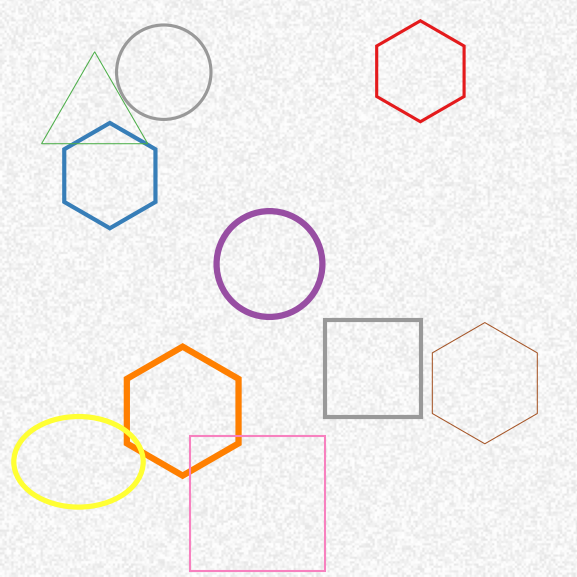[{"shape": "hexagon", "thickness": 1.5, "radius": 0.44, "center": [0.728, 0.876]}, {"shape": "hexagon", "thickness": 2, "radius": 0.46, "center": [0.19, 0.695]}, {"shape": "triangle", "thickness": 0.5, "radius": 0.53, "center": [0.164, 0.803]}, {"shape": "circle", "thickness": 3, "radius": 0.46, "center": [0.467, 0.542]}, {"shape": "hexagon", "thickness": 3, "radius": 0.56, "center": [0.316, 0.287]}, {"shape": "oval", "thickness": 2.5, "radius": 0.56, "center": [0.136, 0.199]}, {"shape": "hexagon", "thickness": 0.5, "radius": 0.52, "center": [0.84, 0.336]}, {"shape": "square", "thickness": 1, "radius": 0.58, "center": [0.446, 0.127]}, {"shape": "square", "thickness": 2, "radius": 0.42, "center": [0.646, 0.361]}, {"shape": "circle", "thickness": 1.5, "radius": 0.41, "center": [0.284, 0.874]}]